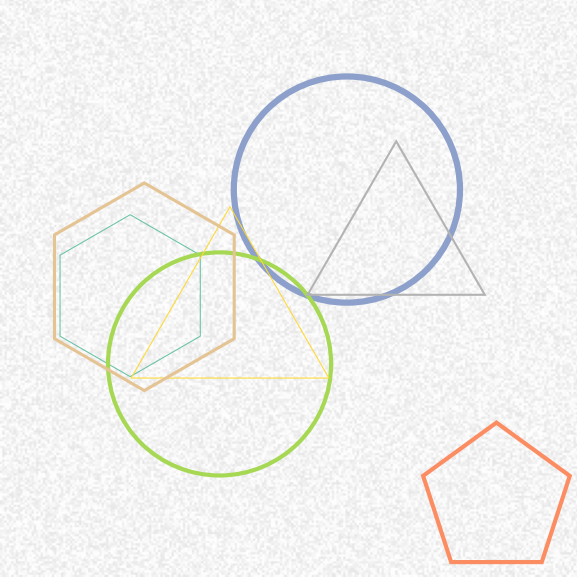[{"shape": "hexagon", "thickness": 0.5, "radius": 0.7, "center": [0.225, 0.487]}, {"shape": "pentagon", "thickness": 2, "radius": 0.67, "center": [0.86, 0.134]}, {"shape": "circle", "thickness": 3, "radius": 0.98, "center": [0.601, 0.671]}, {"shape": "circle", "thickness": 2, "radius": 0.97, "center": [0.38, 0.369]}, {"shape": "triangle", "thickness": 0.5, "radius": 0.99, "center": [0.398, 0.443]}, {"shape": "hexagon", "thickness": 1.5, "radius": 0.9, "center": [0.25, 0.503]}, {"shape": "triangle", "thickness": 1, "radius": 0.89, "center": [0.686, 0.577]}]